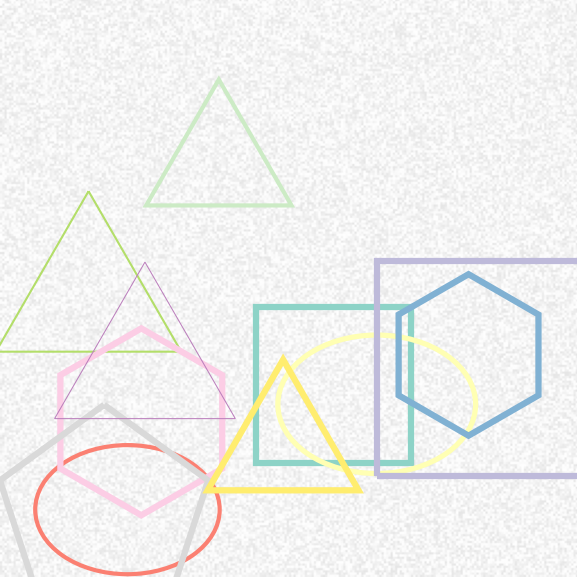[{"shape": "square", "thickness": 3, "radius": 0.67, "center": [0.577, 0.333]}, {"shape": "oval", "thickness": 2.5, "radius": 0.86, "center": [0.652, 0.299]}, {"shape": "square", "thickness": 3, "radius": 0.93, "center": [0.839, 0.361]}, {"shape": "oval", "thickness": 2, "radius": 0.8, "center": [0.221, 0.117]}, {"shape": "hexagon", "thickness": 3, "radius": 0.7, "center": [0.811, 0.385]}, {"shape": "triangle", "thickness": 1, "radius": 0.93, "center": [0.153, 0.483]}, {"shape": "hexagon", "thickness": 3, "radius": 0.81, "center": [0.245, 0.269]}, {"shape": "pentagon", "thickness": 3, "radius": 0.95, "center": [0.18, 0.109]}, {"shape": "triangle", "thickness": 0.5, "radius": 0.9, "center": [0.251, 0.365]}, {"shape": "triangle", "thickness": 2, "radius": 0.73, "center": [0.379, 0.716]}, {"shape": "triangle", "thickness": 3, "radius": 0.75, "center": [0.49, 0.226]}]